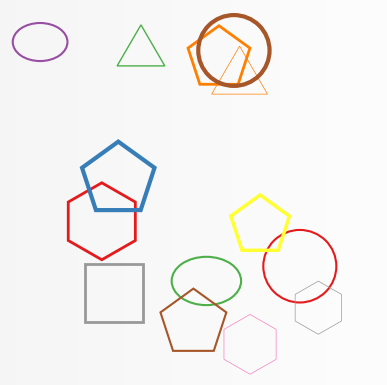[{"shape": "hexagon", "thickness": 2, "radius": 0.5, "center": [0.263, 0.425]}, {"shape": "circle", "thickness": 1.5, "radius": 0.47, "center": [0.774, 0.309]}, {"shape": "pentagon", "thickness": 3, "radius": 0.49, "center": [0.305, 0.534]}, {"shape": "oval", "thickness": 1.5, "radius": 0.45, "center": [0.533, 0.27]}, {"shape": "triangle", "thickness": 1, "radius": 0.36, "center": [0.364, 0.864]}, {"shape": "oval", "thickness": 1.5, "radius": 0.35, "center": [0.103, 0.891]}, {"shape": "pentagon", "thickness": 2, "radius": 0.42, "center": [0.565, 0.849]}, {"shape": "triangle", "thickness": 0.5, "radius": 0.42, "center": [0.618, 0.797]}, {"shape": "pentagon", "thickness": 2.5, "radius": 0.4, "center": [0.671, 0.414]}, {"shape": "pentagon", "thickness": 1.5, "radius": 0.45, "center": [0.499, 0.161]}, {"shape": "circle", "thickness": 3, "radius": 0.46, "center": [0.604, 0.869]}, {"shape": "hexagon", "thickness": 0.5, "radius": 0.39, "center": [0.645, 0.106]}, {"shape": "hexagon", "thickness": 0.5, "radius": 0.35, "center": [0.821, 0.201]}, {"shape": "square", "thickness": 2, "radius": 0.38, "center": [0.295, 0.24]}]